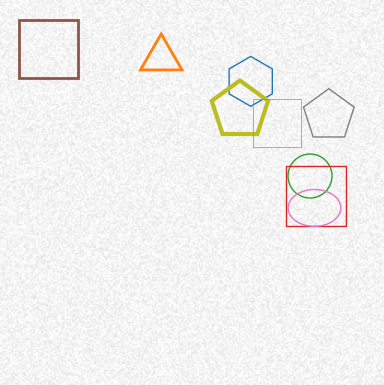[{"shape": "hexagon", "thickness": 1, "radius": 0.32, "center": [0.651, 0.789]}, {"shape": "triangle", "thickness": 2, "radius": 0.31, "center": [0.419, 0.85]}, {"shape": "circle", "thickness": 1, "radius": 0.29, "center": [0.805, 0.543]}, {"shape": "square", "thickness": 1, "radius": 0.39, "center": [0.821, 0.491]}, {"shape": "square", "thickness": 2, "radius": 0.38, "center": [0.126, 0.873]}, {"shape": "oval", "thickness": 1, "radius": 0.34, "center": [0.817, 0.46]}, {"shape": "pentagon", "thickness": 1, "radius": 0.35, "center": [0.854, 0.7]}, {"shape": "pentagon", "thickness": 3, "radius": 0.38, "center": [0.623, 0.714]}, {"shape": "square", "thickness": 0.5, "radius": 0.31, "center": [0.719, 0.68]}]